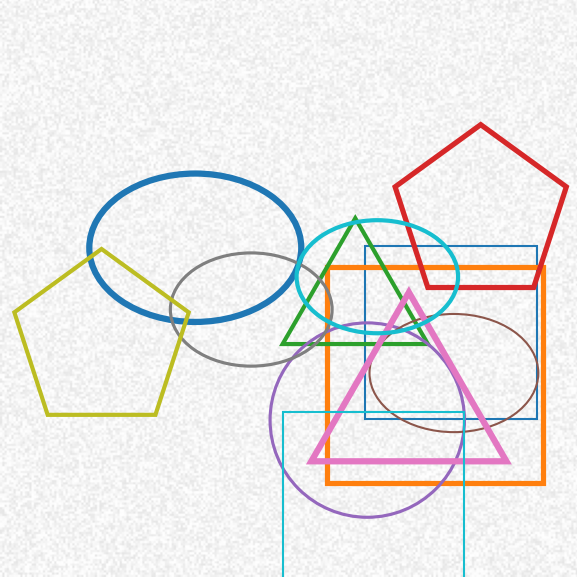[{"shape": "oval", "thickness": 3, "radius": 0.92, "center": [0.338, 0.57]}, {"shape": "square", "thickness": 1, "radius": 0.75, "center": [0.781, 0.423]}, {"shape": "square", "thickness": 2.5, "radius": 0.94, "center": [0.753, 0.35]}, {"shape": "triangle", "thickness": 2, "radius": 0.73, "center": [0.615, 0.476]}, {"shape": "pentagon", "thickness": 2.5, "radius": 0.78, "center": [0.832, 0.627]}, {"shape": "circle", "thickness": 1.5, "radius": 0.84, "center": [0.636, 0.272]}, {"shape": "oval", "thickness": 1, "radius": 0.73, "center": [0.786, 0.353]}, {"shape": "triangle", "thickness": 3, "radius": 0.98, "center": [0.708, 0.298]}, {"shape": "oval", "thickness": 1.5, "radius": 0.7, "center": [0.435, 0.463]}, {"shape": "pentagon", "thickness": 2, "radius": 0.79, "center": [0.176, 0.409]}, {"shape": "oval", "thickness": 2, "radius": 0.7, "center": [0.653, 0.52]}, {"shape": "square", "thickness": 1, "radius": 0.78, "center": [0.647, 0.13]}]